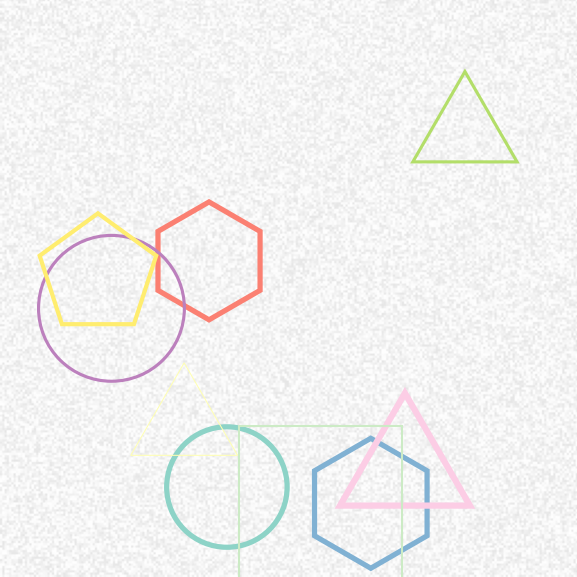[{"shape": "circle", "thickness": 2.5, "radius": 0.52, "center": [0.393, 0.156]}, {"shape": "triangle", "thickness": 0.5, "radius": 0.53, "center": [0.319, 0.264]}, {"shape": "hexagon", "thickness": 2.5, "radius": 0.51, "center": [0.362, 0.547]}, {"shape": "hexagon", "thickness": 2.5, "radius": 0.56, "center": [0.642, 0.128]}, {"shape": "triangle", "thickness": 1.5, "radius": 0.52, "center": [0.805, 0.771]}, {"shape": "triangle", "thickness": 3, "radius": 0.65, "center": [0.701, 0.189]}, {"shape": "circle", "thickness": 1.5, "radius": 0.63, "center": [0.193, 0.465]}, {"shape": "square", "thickness": 1, "radius": 0.7, "center": [0.555, 0.121]}, {"shape": "pentagon", "thickness": 2, "radius": 0.53, "center": [0.17, 0.524]}]